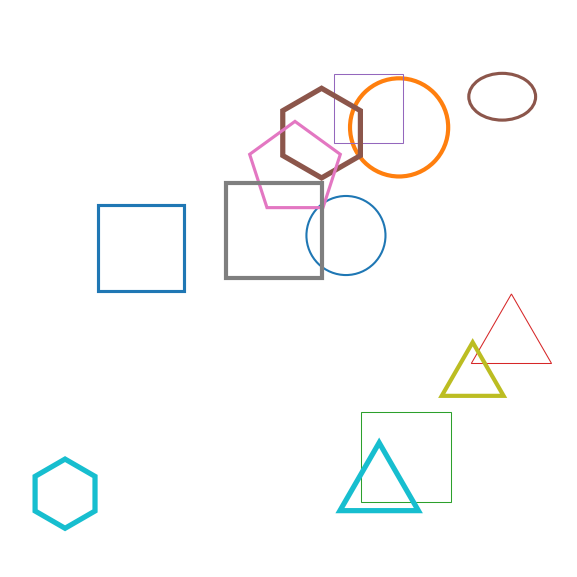[{"shape": "circle", "thickness": 1, "radius": 0.34, "center": [0.599, 0.591]}, {"shape": "square", "thickness": 1.5, "radius": 0.37, "center": [0.243, 0.57]}, {"shape": "circle", "thickness": 2, "radius": 0.42, "center": [0.691, 0.779]}, {"shape": "square", "thickness": 0.5, "radius": 0.39, "center": [0.703, 0.207]}, {"shape": "triangle", "thickness": 0.5, "radius": 0.4, "center": [0.886, 0.41]}, {"shape": "square", "thickness": 0.5, "radius": 0.3, "center": [0.639, 0.812]}, {"shape": "hexagon", "thickness": 2.5, "radius": 0.39, "center": [0.557, 0.769]}, {"shape": "oval", "thickness": 1.5, "radius": 0.29, "center": [0.87, 0.832]}, {"shape": "pentagon", "thickness": 1.5, "radius": 0.41, "center": [0.511, 0.706]}, {"shape": "square", "thickness": 2, "radius": 0.41, "center": [0.474, 0.6]}, {"shape": "triangle", "thickness": 2, "radius": 0.31, "center": [0.818, 0.345]}, {"shape": "hexagon", "thickness": 2.5, "radius": 0.3, "center": [0.113, 0.144]}, {"shape": "triangle", "thickness": 2.5, "radius": 0.39, "center": [0.657, 0.154]}]